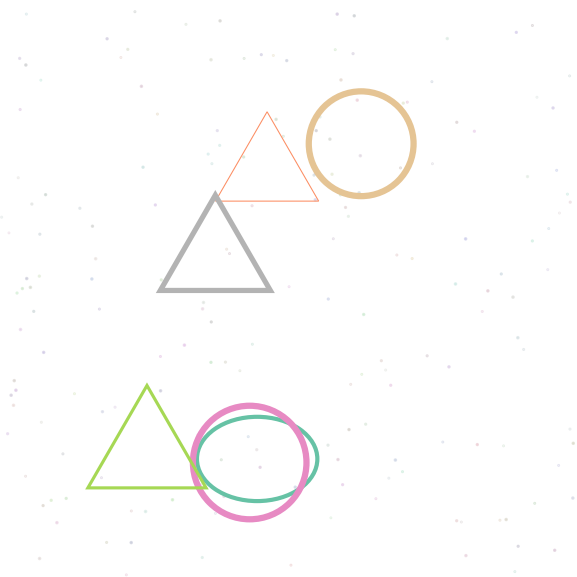[{"shape": "oval", "thickness": 2, "radius": 0.52, "center": [0.445, 0.204]}, {"shape": "triangle", "thickness": 0.5, "radius": 0.52, "center": [0.462, 0.702]}, {"shape": "circle", "thickness": 3, "radius": 0.49, "center": [0.432, 0.198]}, {"shape": "triangle", "thickness": 1.5, "radius": 0.59, "center": [0.255, 0.213]}, {"shape": "circle", "thickness": 3, "radius": 0.45, "center": [0.625, 0.75]}, {"shape": "triangle", "thickness": 2.5, "radius": 0.55, "center": [0.373, 0.551]}]